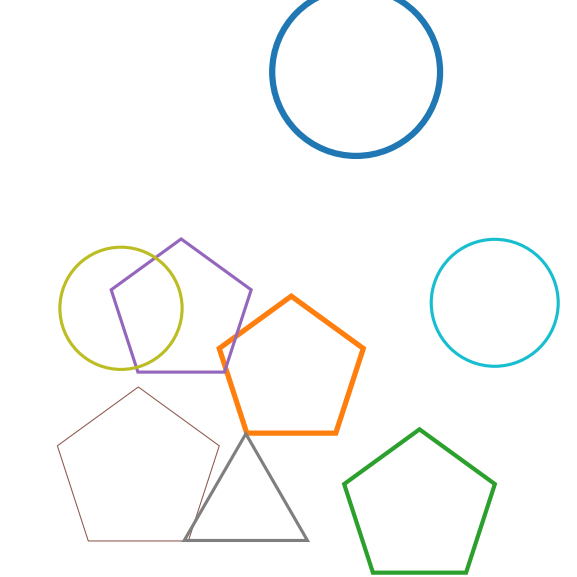[{"shape": "circle", "thickness": 3, "radius": 0.73, "center": [0.617, 0.874]}, {"shape": "pentagon", "thickness": 2.5, "radius": 0.66, "center": [0.504, 0.355]}, {"shape": "pentagon", "thickness": 2, "radius": 0.69, "center": [0.726, 0.119]}, {"shape": "pentagon", "thickness": 1.5, "radius": 0.64, "center": [0.314, 0.458]}, {"shape": "pentagon", "thickness": 0.5, "radius": 0.74, "center": [0.24, 0.182]}, {"shape": "triangle", "thickness": 1.5, "radius": 0.62, "center": [0.426, 0.125]}, {"shape": "circle", "thickness": 1.5, "radius": 0.53, "center": [0.21, 0.465]}, {"shape": "circle", "thickness": 1.5, "radius": 0.55, "center": [0.857, 0.475]}]